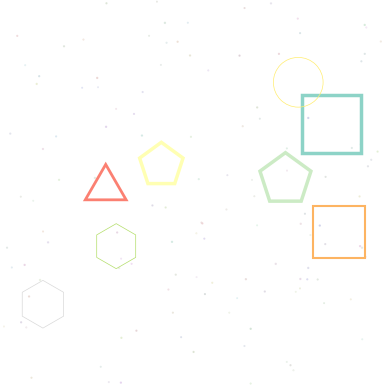[{"shape": "square", "thickness": 2.5, "radius": 0.38, "center": [0.861, 0.677]}, {"shape": "pentagon", "thickness": 2.5, "radius": 0.3, "center": [0.419, 0.571]}, {"shape": "triangle", "thickness": 2, "radius": 0.31, "center": [0.275, 0.512]}, {"shape": "square", "thickness": 1.5, "radius": 0.34, "center": [0.881, 0.397]}, {"shape": "hexagon", "thickness": 0.5, "radius": 0.29, "center": [0.302, 0.361]}, {"shape": "hexagon", "thickness": 0.5, "radius": 0.31, "center": [0.111, 0.21]}, {"shape": "pentagon", "thickness": 2.5, "radius": 0.35, "center": [0.741, 0.534]}, {"shape": "circle", "thickness": 0.5, "radius": 0.32, "center": [0.775, 0.786]}]